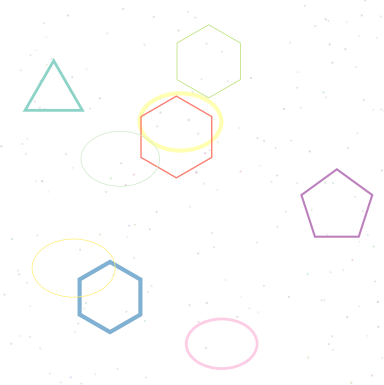[{"shape": "triangle", "thickness": 2, "radius": 0.43, "center": [0.14, 0.756]}, {"shape": "oval", "thickness": 3, "radius": 0.53, "center": [0.469, 0.683]}, {"shape": "hexagon", "thickness": 1, "radius": 0.53, "center": [0.458, 0.644]}, {"shape": "hexagon", "thickness": 3, "radius": 0.46, "center": [0.286, 0.229]}, {"shape": "hexagon", "thickness": 0.5, "radius": 0.48, "center": [0.542, 0.841]}, {"shape": "oval", "thickness": 2, "radius": 0.46, "center": [0.576, 0.107]}, {"shape": "pentagon", "thickness": 1.5, "radius": 0.48, "center": [0.875, 0.463]}, {"shape": "oval", "thickness": 0.5, "radius": 0.51, "center": [0.312, 0.587]}, {"shape": "oval", "thickness": 0.5, "radius": 0.54, "center": [0.191, 0.304]}]